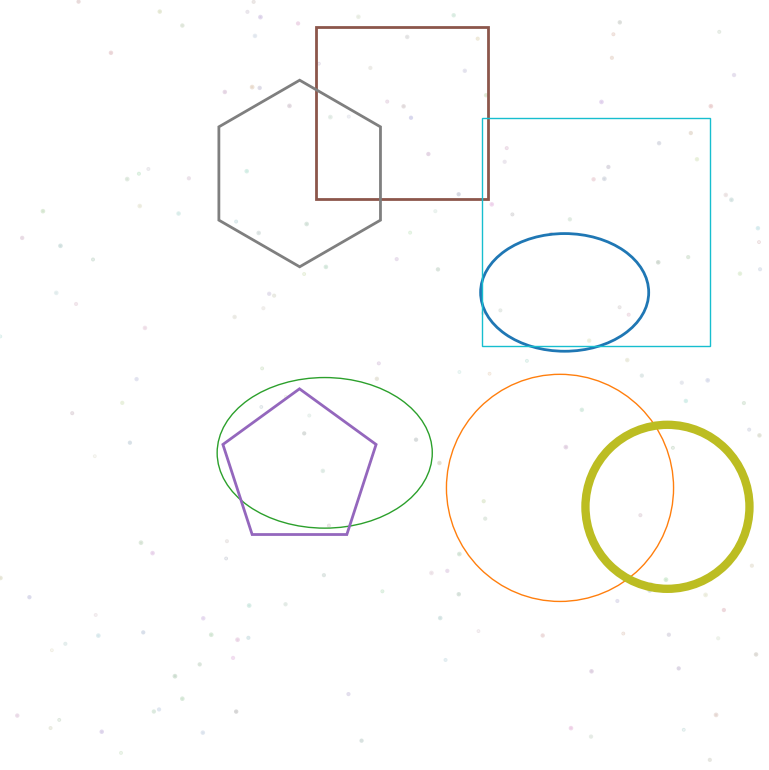[{"shape": "oval", "thickness": 1, "radius": 0.55, "center": [0.733, 0.62]}, {"shape": "circle", "thickness": 0.5, "radius": 0.74, "center": [0.727, 0.366]}, {"shape": "oval", "thickness": 0.5, "radius": 0.7, "center": [0.422, 0.412]}, {"shape": "pentagon", "thickness": 1, "radius": 0.52, "center": [0.389, 0.39]}, {"shape": "square", "thickness": 1, "radius": 0.56, "center": [0.522, 0.853]}, {"shape": "hexagon", "thickness": 1, "radius": 0.61, "center": [0.389, 0.775]}, {"shape": "circle", "thickness": 3, "radius": 0.53, "center": [0.867, 0.342]}, {"shape": "square", "thickness": 0.5, "radius": 0.74, "center": [0.774, 0.699]}]